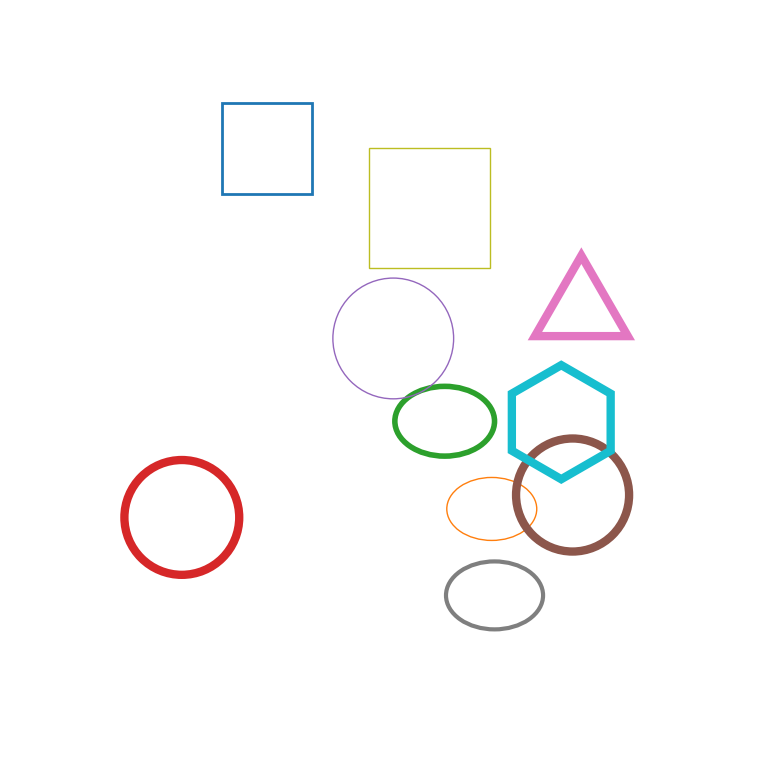[{"shape": "square", "thickness": 1, "radius": 0.29, "center": [0.347, 0.807]}, {"shape": "oval", "thickness": 0.5, "radius": 0.29, "center": [0.639, 0.339]}, {"shape": "oval", "thickness": 2, "radius": 0.32, "center": [0.578, 0.453]}, {"shape": "circle", "thickness": 3, "radius": 0.37, "center": [0.236, 0.328]}, {"shape": "circle", "thickness": 0.5, "radius": 0.39, "center": [0.511, 0.56]}, {"shape": "circle", "thickness": 3, "radius": 0.37, "center": [0.744, 0.357]}, {"shape": "triangle", "thickness": 3, "radius": 0.35, "center": [0.755, 0.598]}, {"shape": "oval", "thickness": 1.5, "radius": 0.32, "center": [0.642, 0.227]}, {"shape": "square", "thickness": 0.5, "radius": 0.39, "center": [0.558, 0.73]}, {"shape": "hexagon", "thickness": 3, "radius": 0.37, "center": [0.729, 0.452]}]